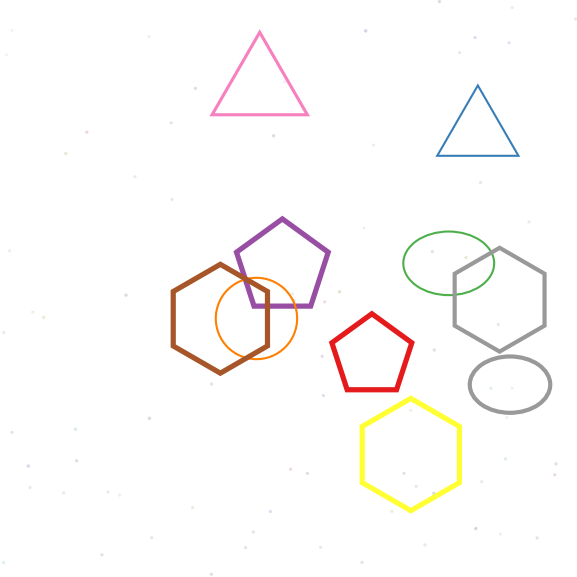[{"shape": "pentagon", "thickness": 2.5, "radius": 0.36, "center": [0.644, 0.383]}, {"shape": "triangle", "thickness": 1, "radius": 0.41, "center": [0.827, 0.77]}, {"shape": "oval", "thickness": 1, "radius": 0.39, "center": [0.777, 0.543]}, {"shape": "pentagon", "thickness": 2.5, "radius": 0.42, "center": [0.489, 0.537]}, {"shape": "circle", "thickness": 1, "radius": 0.35, "center": [0.444, 0.448]}, {"shape": "hexagon", "thickness": 2.5, "radius": 0.49, "center": [0.711, 0.212]}, {"shape": "hexagon", "thickness": 2.5, "radius": 0.47, "center": [0.382, 0.447]}, {"shape": "triangle", "thickness": 1.5, "radius": 0.48, "center": [0.45, 0.848]}, {"shape": "oval", "thickness": 2, "radius": 0.35, "center": [0.883, 0.333]}, {"shape": "hexagon", "thickness": 2, "radius": 0.45, "center": [0.865, 0.48]}]